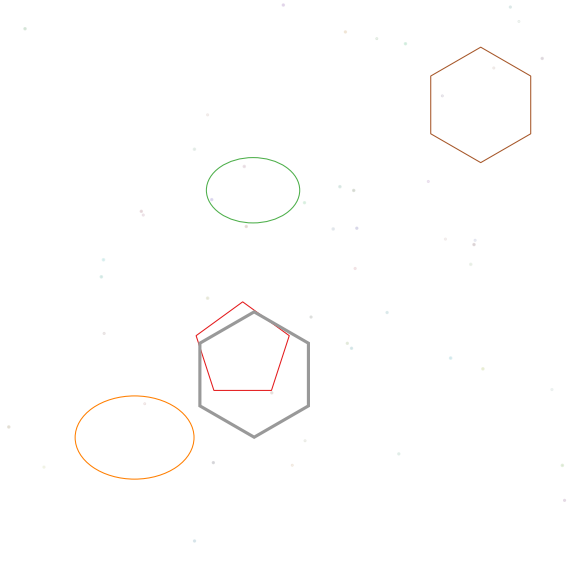[{"shape": "pentagon", "thickness": 0.5, "radius": 0.42, "center": [0.42, 0.392]}, {"shape": "oval", "thickness": 0.5, "radius": 0.4, "center": [0.438, 0.67]}, {"shape": "oval", "thickness": 0.5, "radius": 0.51, "center": [0.233, 0.242]}, {"shape": "hexagon", "thickness": 0.5, "radius": 0.5, "center": [0.832, 0.817]}, {"shape": "hexagon", "thickness": 1.5, "radius": 0.54, "center": [0.44, 0.351]}]